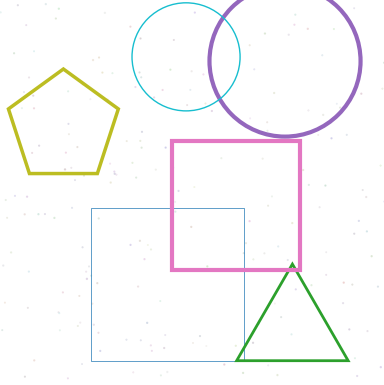[{"shape": "square", "thickness": 0.5, "radius": 0.99, "center": [0.435, 0.26]}, {"shape": "triangle", "thickness": 2, "radius": 0.84, "center": [0.759, 0.147]}, {"shape": "circle", "thickness": 3, "radius": 0.98, "center": [0.74, 0.841]}, {"shape": "square", "thickness": 3, "radius": 0.84, "center": [0.613, 0.466]}, {"shape": "pentagon", "thickness": 2.5, "radius": 0.75, "center": [0.165, 0.671]}, {"shape": "circle", "thickness": 1, "radius": 0.7, "center": [0.483, 0.852]}]